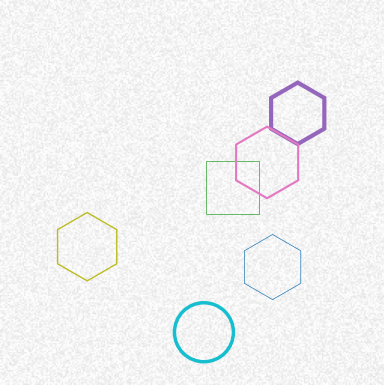[{"shape": "hexagon", "thickness": 0.5, "radius": 0.42, "center": [0.708, 0.306]}, {"shape": "square", "thickness": 0.5, "radius": 0.34, "center": [0.604, 0.513]}, {"shape": "hexagon", "thickness": 3, "radius": 0.4, "center": [0.773, 0.706]}, {"shape": "hexagon", "thickness": 1.5, "radius": 0.47, "center": [0.694, 0.578]}, {"shape": "hexagon", "thickness": 1, "radius": 0.44, "center": [0.226, 0.359]}, {"shape": "circle", "thickness": 2.5, "radius": 0.38, "center": [0.53, 0.137]}]